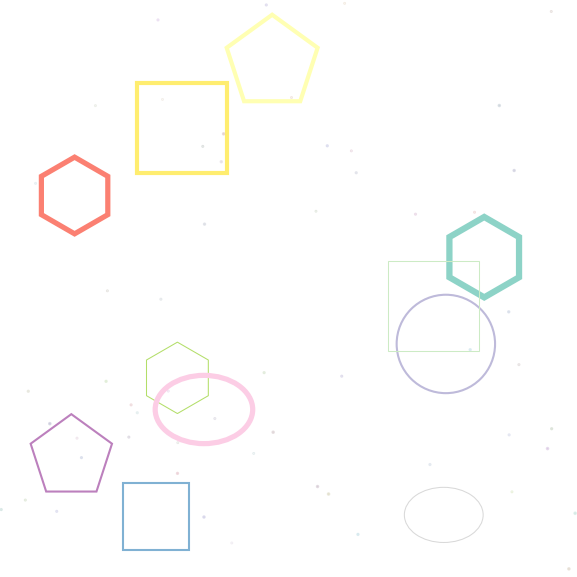[{"shape": "hexagon", "thickness": 3, "radius": 0.35, "center": [0.838, 0.554]}, {"shape": "pentagon", "thickness": 2, "radius": 0.41, "center": [0.471, 0.891]}, {"shape": "circle", "thickness": 1, "radius": 0.43, "center": [0.772, 0.404]}, {"shape": "hexagon", "thickness": 2.5, "radius": 0.33, "center": [0.129, 0.661]}, {"shape": "square", "thickness": 1, "radius": 0.29, "center": [0.27, 0.105]}, {"shape": "hexagon", "thickness": 0.5, "radius": 0.31, "center": [0.307, 0.345]}, {"shape": "oval", "thickness": 2.5, "radius": 0.42, "center": [0.353, 0.29]}, {"shape": "oval", "thickness": 0.5, "radius": 0.34, "center": [0.768, 0.108]}, {"shape": "pentagon", "thickness": 1, "radius": 0.37, "center": [0.124, 0.208]}, {"shape": "square", "thickness": 0.5, "radius": 0.39, "center": [0.75, 0.469]}, {"shape": "square", "thickness": 2, "radius": 0.39, "center": [0.315, 0.777]}]